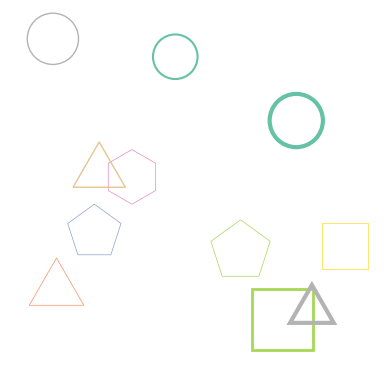[{"shape": "circle", "thickness": 1.5, "radius": 0.29, "center": [0.455, 0.853]}, {"shape": "circle", "thickness": 3, "radius": 0.35, "center": [0.77, 0.687]}, {"shape": "triangle", "thickness": 0.5, "radius": 0.41, "center": [0.147, 0.248]}, {"shape": "pentagon", "thickness": 0.5, "radius": 0.36, "center": [0.245, 0.397]}, {"shape": "hexagon", "thickness": 0.5, "radius": 0.35, "center": [0.343, 0.541]}, {"shape": "pentagon", "thickness": 0.5, "radius": 0.41, "center": [0.625, 0.348]}, {"shape": "square", "thickness": 2, "radius": 0.4, "center": [0.735, 0.171]}, {"shape": "square", "thickness": 0.5, "radius": 0.3, "center": [0.897, 0.361]}, {"shape": "triangle", "thickness": 1, "radius": 0.39, "center": [0.258, 0.553]}, {"shape": "circle", "thickness": 1, "radius": 0.33, "center": [0.137, 0.899]}, {"shape": "triangle", "thickness": 3, "radius": 0.33, "center": [0.81, 0.194]}]